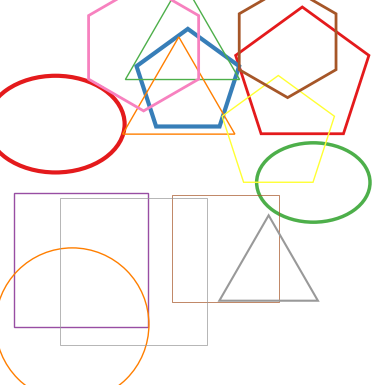[{"shape": "oval", "thickness": 3, "radius": 0.9, "center": [0.144, 0.678]}, {"shape": "pentagon", "thickness": 2, "radius": 0.91, "center": [0.785, 0.8]}, {"shape": "pentagon", "thickness": 3, "radius": 0.7, "center": [0.488, 0.785]}, {"shape": "triangle", "thickness": 1, "radius": 0.86, "center": [0.474, 0.879]}, {"shape": "oval", "thickness": 2.5, "radius": 0.74, "center": [0.814, 0.526]}, {"shape": "square", "thickness": 1, "radius": 0.87, "center": [0.21, 0.325]}, {"shape": "triangle", "thickness": 1, "radius": 0.84, "center": [0.464, 0.736]}, {"shape": "circle", "thickness": 1, "radius": 1.0, "center": [0.188, 0.157]}, {"shape": "pentagon", "thickness": 1, "radius": 0.77, "center": [0.723, 0.651]}, {"shape": "square", "thickness": 0.5, "radius": 0.69, "center": [0.586, 0.356]}, {"shape": "hexagon", "thickness": 2, "radius": 0.73, "center": [0.747, 0.892]}, {"shape": "hexagon", "thickness": 2, "radius": 0.83, "center": [0.373, 0.877]}, {"shape": "triangle", "thickness": 1.5, "radius": 0.74, "center": [0.698, 0.293]}, {"shape": "square", "thickness": 0.5, "radius": 0.95, "center": [0.346, 0.294]}]